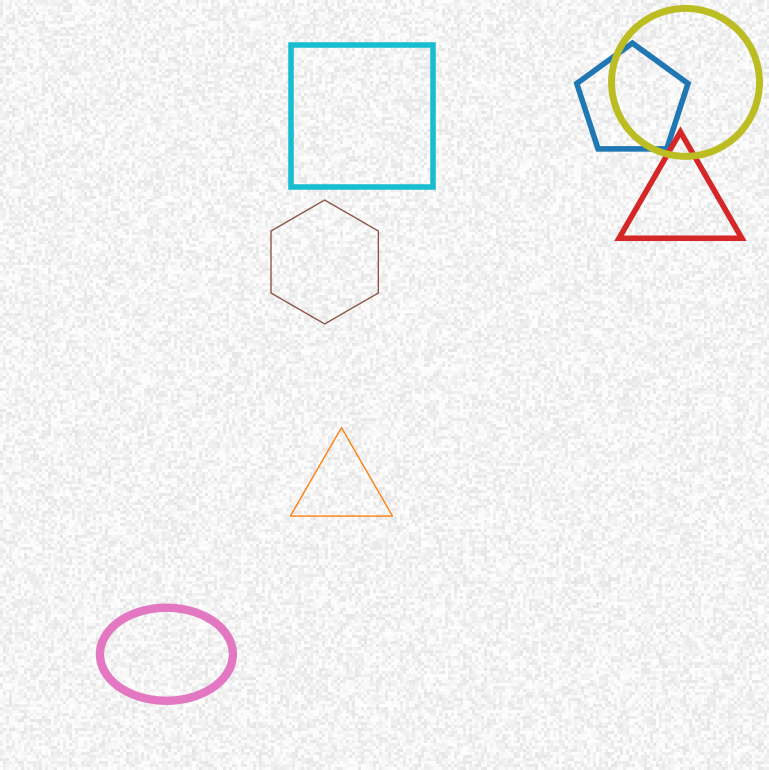[{"shape": "pentagon", "thickness": 2, "radius": 0.38, "center": [0.821, 0.868]}, {"shape": "triangle", "thickness": 0.5, "radius": 0.38, "center": [0.443, 0.368]}, {"shape": "triangle", "thickness": 2, "radius": 0.46, "center": [0.884, 0.737]}, {"shape": "hexagon", "thickness": 0.5, "radius": 0.4, "center": [0.422, 0.66]}, {"shape": "oval", "thickness": 3, "radius": 0.43, "center": [0.216, 0.15]}, {"shape": "circle", "thickness": 2.5, "radius": 0.48, "center": [0.89, 0.893]}, {"shape": "square", "thickness": 2, "radius": 0.46, "center": [0.47, 0.849]}]